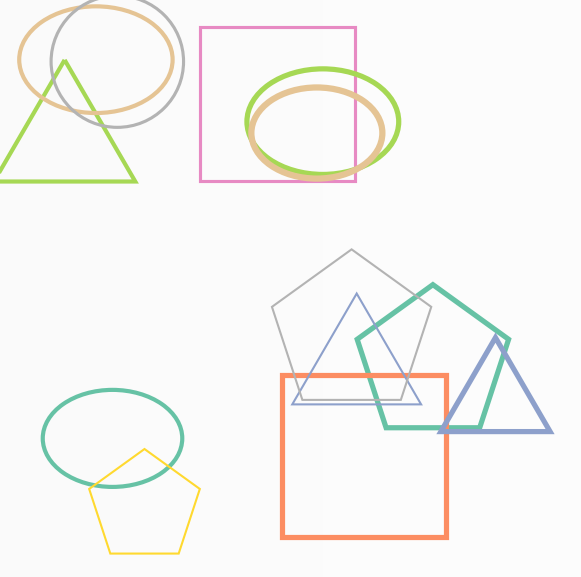[{"shape": "oval", "thickness": 2, "radius": 0.6, "center": [0.194, 0.24]}, {"shape": "pentagon", "thickness": 2.5, "radius": 0.68, "center": [0.745, 0.369]}, {"shape": "square", "thickness": 2.5, "radius": 0.7, "center": [0.627, 0.21]}, {"shape": "triangle", "thickness": 1, "radius": 0.64, "center": [0.614, 0.363]}, {"shape": "triangle", "thickness": 2.5, "radius": 0.54, "center": [0.852, 0.306]}, {"shape": "square", "thickness": 1.5, "radius": 0.67, "center": [0.477, 0.819]}, {"shape": "triangle", "thickness": 2, "radius": 0.7, "center": [0.111, 0.755]}, {"shape": "oval", "thickness": 2.5, "radius": 0.65, "center": [0.555, 0.789]}, {"shape": "pentagon", "thickness": 1, "radius": 0.5, "center": [0.249, 0.122]}, {"shape": "oval", "thickness": 2, "radius": 0.66, "center": [0.165, 0.896]}, {"shape": "oval", "thickness": 3, "radius": 0.56, "center": [0.545, 0.769]}, {"shape": "pentagon", "thickness": 1, "radius": 0.72, "center": [0.605, 0.423]}, {"shape": "circle", "thickness": 1.5, "radius": 0.57, "center": [0.202, 0.893]}]